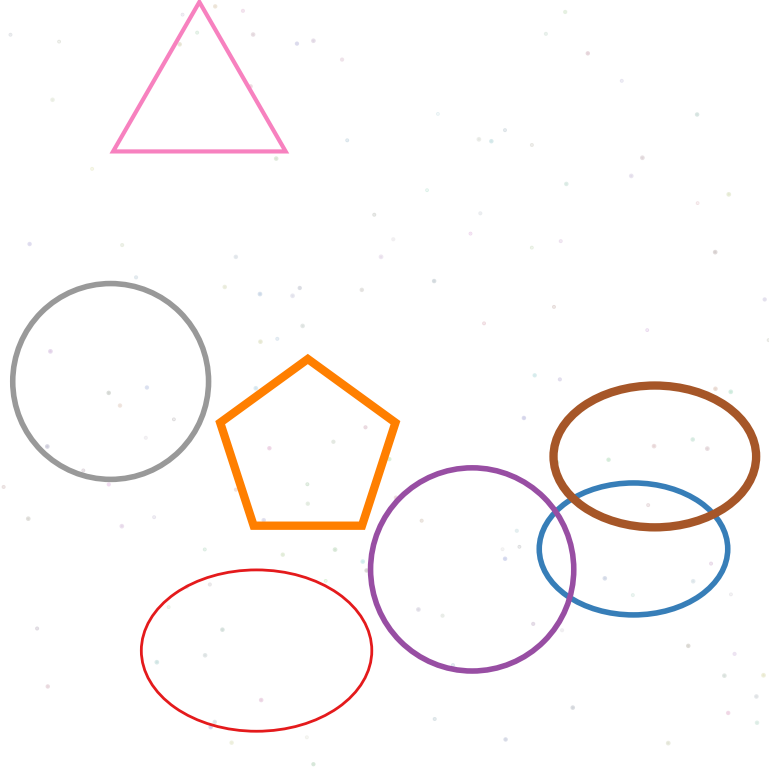[{"shape": "oval", "thickness": 1, "radius": 0.75, "center": [0.333, 0.155]}, {"shape": "oval", "thickness": 2, "radius": 0.61, "center": [0.823, 0.287]}, {"shape": "circle", "thickness": 2, "radius": 0.66, "center": [0.613, 0.26]}, {"shape": "pentagon", "thickness": 3, "radius": 0.6, "center": [0.4, 0.414]}, {"shape": "oval", "thickness": 3, "radius": 0.66, "center": [0.85, 0.407]}, {"shape": "triangle", "thickness": 1.5, "radius": 0.65, "center": [0.259, 0.868]}, {"shape": "circle", "thickness": 2, "radius": 0.64, "center": [0.144, 0.505]}]